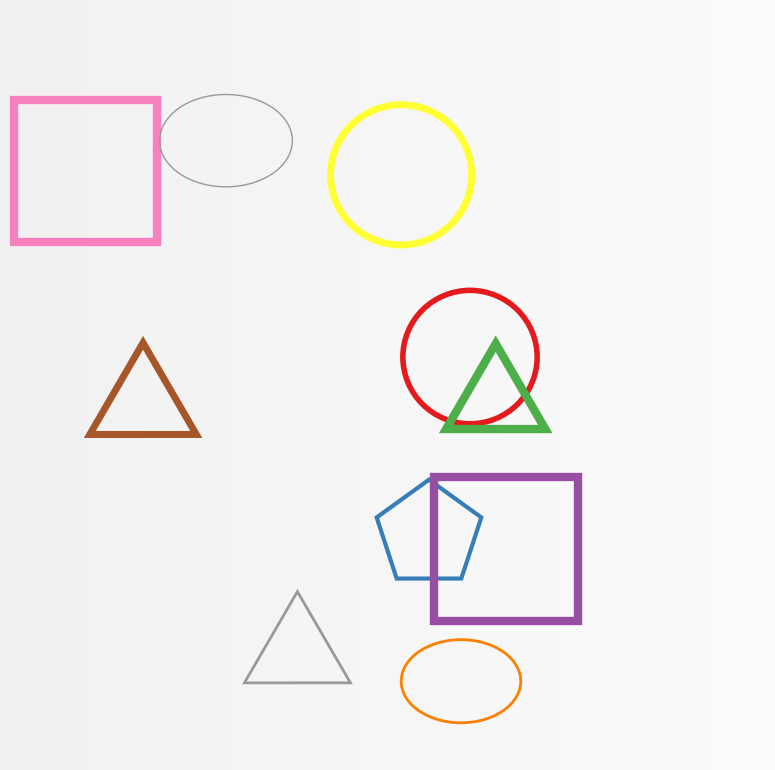[{"shape": "circle", "thickness": 2, "radius": 0.43, "center": [0.606, 0.536]}, {"shape": "pentagon", "thickness": 1.5, "radius": 0.35, "center": [0.554, 0.306]}, {"shape": "triangle", "thickness": 3, "radius": 0.37, "center": [0.64, 0.48]}, {"shape": "square", "thickness": 3, "radius": 0.47, "center": [0.653, 0.287]}, {"shape": "oval", "thickness": 1, "radius": 0.39, "center": [0.595, 0.115]}, {"shape": "circle", "thickness": 2.5, "radius": 0.46, "center": [0.518, 0.773]}, {"shape": "triangle", "thickness": 2.5, "radius": 0.4, "center": [0.185, 0.475]}, {"shape": "square", "thickness": 3, "radius": 0.46, "center": [0.111, 0.778]}, {"shape": "triangle", "thickness": 1, "radius": 0.39, "center": [0.384, 0.153]}, {"shape": "oval", "thickness": 0.5, "radius": 0.43, "center": [0.292, 0.817]}]